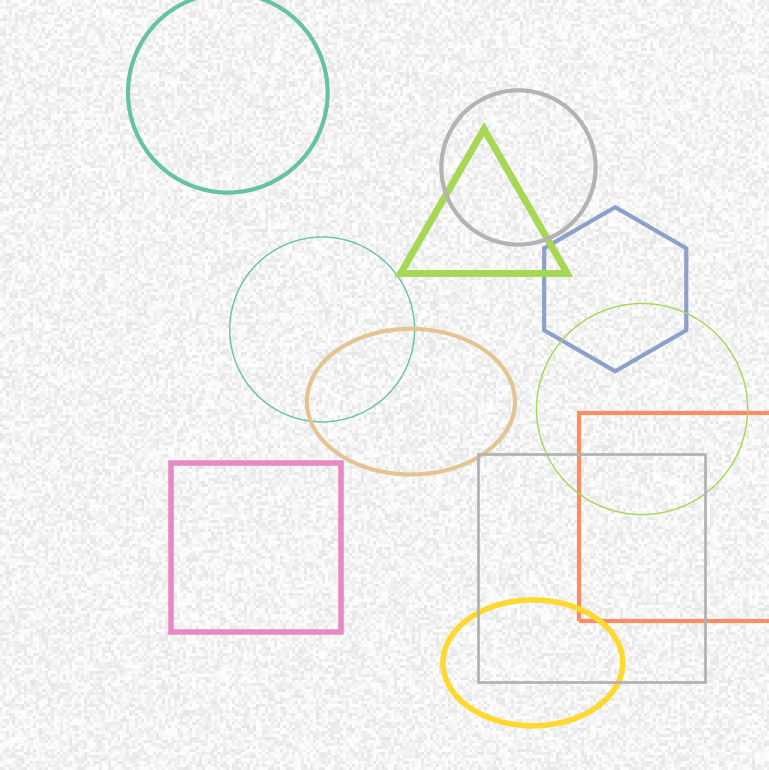[{"shape": "circle", "thickness": 1.5, "radius": 0.65, "center": [0.296, 0.88]}, {"shape": "circle", "thickness": 0.5, "radius": 0.6, "center": [0.418, 0.572]}, {"shape": "square", "thickness": 1.5, "radius": 0.68, "center": [0.887, 0.329]}, {"shape": "hexagon", "thickness": 1.5, "radius": 0.53, "center": [0.799, 0.624]}, {"shape": "square", "thickness": 2, "radius": 0.55, "center": [0.332, 0.289]}, {"shape": "triangle", "thickness": 2.5, "radius": 0.63, "center": [0.629, 0.707]}, {"shape": "circle", "thickness": 0.5, "radius": 0.69, "center": [0.834, 0.469]}, {"shape": "oval", "thickness": 2, "radius": 0.58, "center": [0.692, 0.139]}, {"shape": "oval", "thickness": 1.5, "radius": 0.68, "center": [0.534, 0.478]}, {"shape": "circle", "thickness": 1.5, "radius": 0.5, "center": [0.673, 0.783]}, {"shape": "square", "thickness": 1, "radius": 0.74, "center": [0.768, 0.263]}]